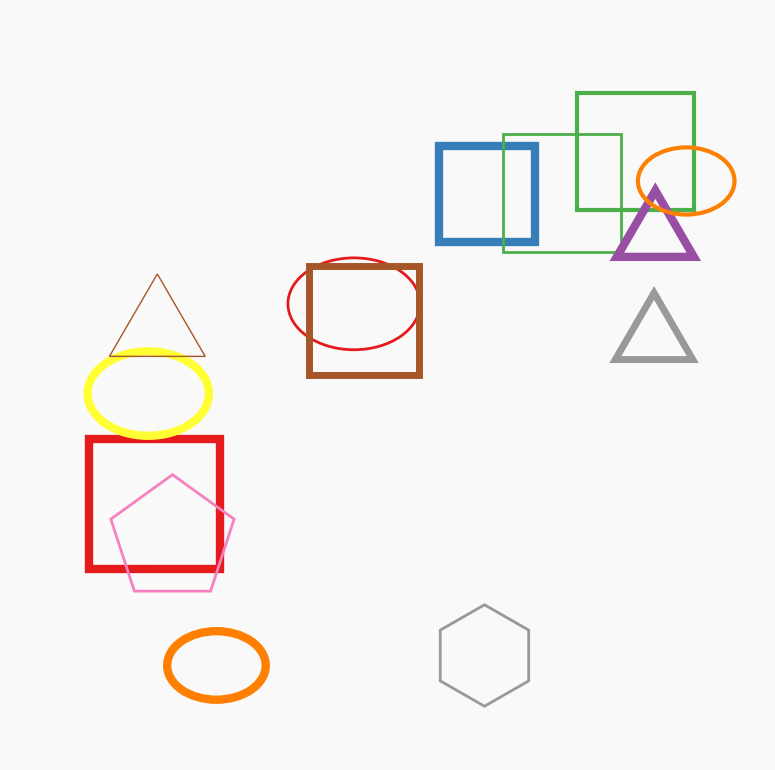[{"shape": "square", "thickness": 3, "radius": 0.42, "center": [0.199, 0.345]}, {"shape": "oval", "thickness": 1, "radius": 0.43, "center": [0.457, 0.605]}, {"shape": "square", "thickness": 3, "radius": 0.31, "center": [0.628, 0.748]}, {"shape": "square", "thickness": 1.5, "radius": 0.38, "center": [0.82, 0.803]}, {"shape": "square", "thickness": 1, "radius": 0.38, "center": [0.726, 0.749]}, {"shape": "triangle", "thickness": 3, "radius": 0.29, "center": [0.846, 0.695]}, {"shape": "oval", "thickness": 1.5, "radius": 0.31, "center": [0.885, 0.765]}, {"shape": "oval", "thickness": 3, "radius": 0.32, "center": [0.279, 0.136]}, {"shape": "oval", "thickness": 3, "radius": 0.39, "center": [0.191, 0.489]}, {"shape": "square", "thickness": 2.5, "radius": 0.35, "center": [0.47, 0.583]}, {"shape": "triangle", "thickness": 0.5, "radius": 0.36, "center": [0.203, 0.573]}, {"shape": "pentagon", "thickness": 1, "radius": 0.42, "center": [0.223, 0.3]}, {"shape": "hexagon", "thickness": 1, "radius": 0.33, "center": [0.625, 0.149]}, {"shape": "triangle", "thickness": 2.5, "radius": 0.29, "center": [0.844, 0.562]}]